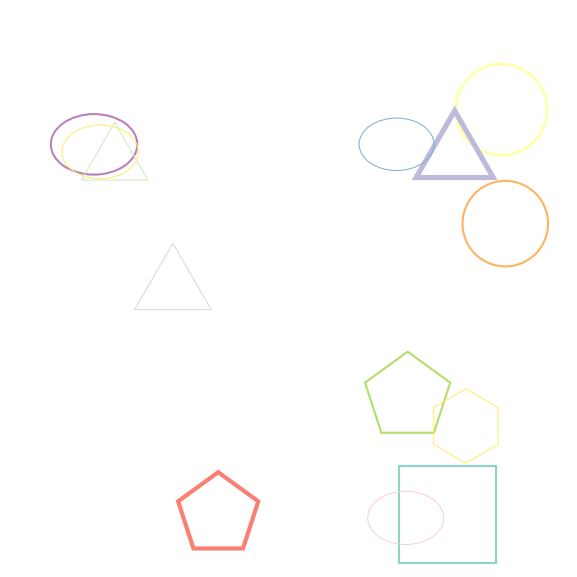[{"shape": "square", "thickness": 1, "radius": 0.42, "center": [0.774, 0.108]}, {"shape": "circle", "thickness": 1.5, "radius": 0.39, "center": [0.868, 0.809]}, {"shape": "triangle", "thickness": 2.5, "radius": 0.39, "center": [0.787, 0.73]}, {"shape": "pentagon", "thickness": 2, "radius": 0.36, "center": [0.378, 0.108]}, {"shape": "oval", "thickness": 0.5, "radius": 0.32, "center": [0.687, 0.749]}, {"shape": "circle", "thickness": 1, "radius": 0.37, "center": [0.875, 0.612]}, {"shape": "pentagon", "thickness": 1, "radius": 0.39, "center": [0.706, 0.313]}, {"shape": "oval", "thickness": 0.5, "radius": 0.33, "center": [0.703, 0.102]}, {"shape": "triangle", "thickness": 0.5, "radius": 0.38, "center": [0.299, 0.501]}, {"shape": "oval", "thickness": 1, "radius": 0.37, "center": [0.163, 0.749]}, {"shape": "triangle", "thickness": 0.5, "radius": 0.33, "center": [0.199, 0.721]}, {"shape": "oval", "thickness": 0.5, "radius": 0.33, "center": [0.173, 0.736]}, {"shape": "hexagon", "thickness": 0.5, "radius": 0.32, "center": [0.807, 0.261]}]